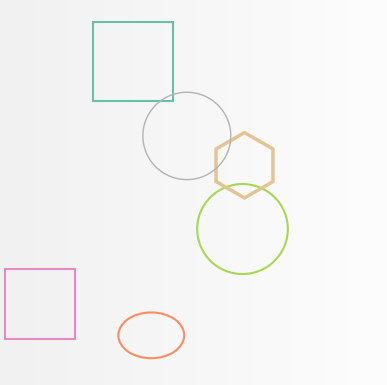[{"shape": "square", "thickness": 1.5, "radius": 0.52, "center": [0.343, 0.84]}, {"shape": "oval", "thickness": 1.5, "radius": 0.42, "center": [0.39, 0.129]}, {"shape": "square", "thickness": 1.5, "radius": 0.45, "center": [0.103, 0.211]}, {"shape": "circle", "thickness": 1.5, "radius": 0.58, "center": [0.626, 0.405]}, {"shape": "hexagon", "thickness": 2.5, "radius": 0.42, "center": [0.631, 0.571]}, {"shape": "circle", "thickness": 1, "radius": 0.57, "center": [0.482, 0.647]}]